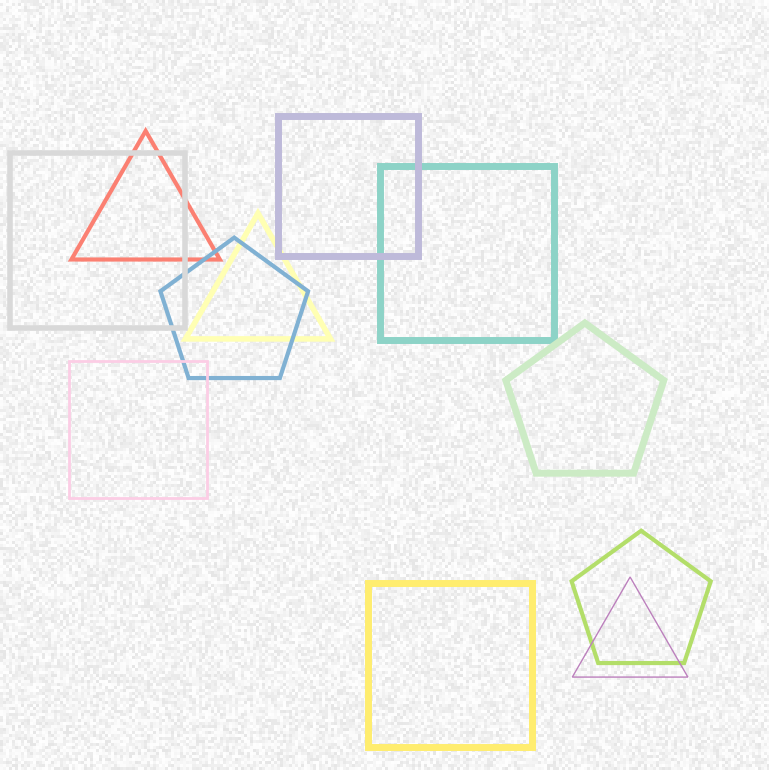[{"shape": "square", "thickness": 2.5, "radius": 0.57, "center": [0.606, 0.671]}, {"shape": "triangle", "thickness": 2, "radius": 0.54, "center": [0.335, 0.614]}, {"shape": "square", "thickness": 2.5, "radius": 0.45, "center": [0.452, 0.758]}, {"shape": "triangle", "thickness": 1.5, "radius": 0.56, "center": [0.189, 0.719]}, {"shape": "pentagon", "thickness": 1.5, "radius": 0.5, "center": [0.304, 0.591]}, {"shape": "pentagon", "thickness": 1.5, "radius": 0.47, "center": [0.833, 0.216]}, {"shape": "square", "thickness": 1, "radius": 0.45, "center": [0.179, 0.443]}, {"shape": "square", "thickness": 2, "radius": 0.57, "center": [0.126, 0.687]}, {"shape": "triangle", "thickness": 0.5, "radius": 0.43, "center": [0.818, 0.164]}, {"shape": "pentagon", "thickness": 2.5, "radius": 0.54, "center": [0.76, 0.473]}, {"shape": "square", "thickness": 2.5, "radius": 0.53, "center": [0.585, 0.136]}]